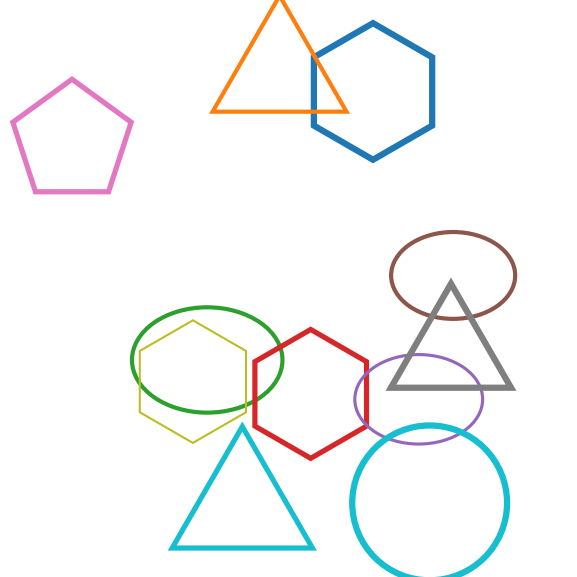[{"shape": "hexagon", "thickness": 3, "radius": 0.59, "center": [0.646, 0.841]}, {"shape": "triangle", "thickness": 2, "radius": 0.67, "center": [0.484, 0.873]}, {"shape": "oval", "thickness": 2, "radius": 0.65, "center": [0.359, 0.376]}, {"shape": "hexagon", "thickness": 2.5, "radius": 0.56, "center": [0.538, 0.317]}, {"shape": "oval", "thickness": 1.5, "radius": 0.55, "center": [0.725, 0.308]}, {"shape": "oval", "thickness": 2, "radius": 0.54, "center": [0.785, 0.522]}, {"shape": "pentagon", "thickness": 2.5, "radius": 0.54, "center": [0.125, 0.754]}, {"shape": "triangle", "thickness": 3, "radius": 0.6, "center": [0.781, 0.388]}, {"shape": "hexagon", "thickness": 1, "radius": 0.53, "center": [0.334, 0.338]}, {"shape": "circle", "thickness": 3, "radius": 0.67, "center": [0.744, 0.128]}, {"shape": "triangle", "thickness": 2.5, "radius": 0.7, "center": [0.42, 0.12]}]